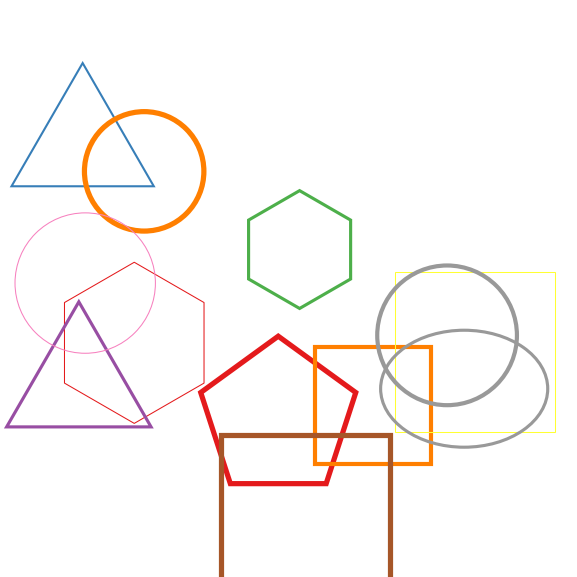[{"shape": "pentagon", "thickness": 2.5, "radius": 0.71, "center": [0.482, 0.276]}, {"shape": "hexagon", "thickness": 0.5, "radius": 0.7, "center": [0.232, 0.405]}, {"shape": "triangle", "thickness": 1, "radius": 0.71, "center": [0.143, 0.748]}, {"shape": "hexagon", "thickness": 1.5, "radius": 0.51, "center": [0.519, 0.567]}, {"shape": "triangle", "thickness": 1.5, "radius": 0.72, "center": [0.137, 0.332]}, {"shape": "circle", "thickness": 2.5, "radius": 0.52, "center": [0.25, 0.702]}, {"shape": "square", "thickness": 2, "radius": 0.5, "center": [0.646, 0.297]}, {"shape": "square", "thickness": 0.5, "radius": 0.69, "center": [0.822, 0.389]}, {"shape": "square", "thickness": 2.5, "radius": 0.73, "center": [0.529, 0.101]}, {"shape": "circle", "thickness": 0.5, "radius": 0.61, "center": [0.148, 0.509]}, {"shape": "oval", "thickness": 1.5, "radius": 0.72, "center": [0.804, 0.326]}, {"shape": "circle", "thickness": 2, "radius": 0.6, "center": [0.774, 0.418]}]